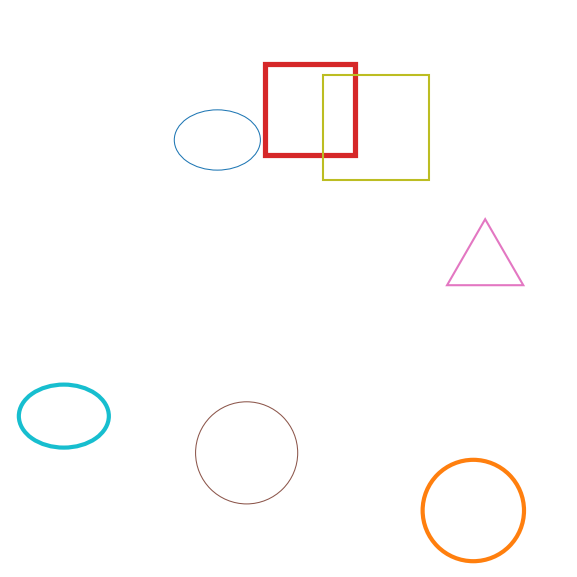[{"shape": "oval", "thickness": 0.5, "radius": 0.37, "center": [0.376, 0.757]}, {"shape": "circle", "thickness": 2, "radius": 0.44, "center": [0.82, 0.115]}, {"shape": "square", "thickness": 2.5, "radius": 0.39, "center": [0.537, 0.809]}, {"shape": "circle", "thickness": 0.5, "radius": 0.44, "center": [0.427, 0.215]}, {"shape": "triangle", "thickness": 1, "radius": 0.38, "center": [0.84, 0.543]}, {"shape": "square", "thickness": 1, "radius": 0.46, "center": [0.65, 0.778]}, {"shape": "oval", "thickness": 2, "radius": 0.39, "center": [0.111, 0.279]}]